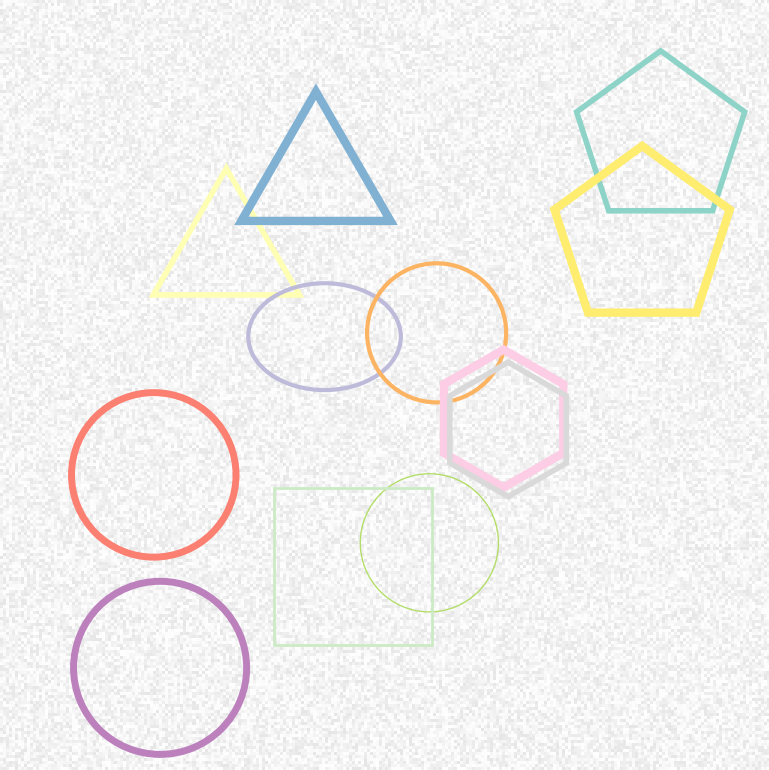[{"shape": "pentagon", "thickness": 2, "radius": 0.57, "center": [0.858, 0.819]}, {"shape": "triangle", "thickness": 2, "radius": 0.55, "center": [0.294, 0.672]}, {"shape": "oval", "thickness": 1.5, "radius": 0.5, "center": [0.422, 0.563]}, {"shape": "circle", "thickness": 2.5, "radius": 0.53, "center": [0.2, 0.383]}, {"shape": "triangle", "thickness": 3, "radius": 0.56, "center": [0.41, 0.769]}, {"shape": "circle", "thickness": 1.5, "radius": 0.45, "center": [0.567, 0.568]}, {"shape": "circle", "thickness": 0.5, "radius": 0.45, "center": [0.558, 0.295]}, {"shape": "hexagon", "thickness": 3, "radius": 0.45, "center": [0.654, 0.456]}, {"shape": "hexagon", "thickness": 2, "radius": 0.44, "center": [0.66, 0.442]}, {"shape": "circle", "thickness": 2.5, "radius": 0.56, "center": [0.208, 0.133]}, {"shape": "square", "thickness": 1, "radius": 0.51, "center": [0.458, 0.264]}, {"shape": "pentagon", "thickness": 3, "radius": 0.6, "center": [0.834, 0.691]}]